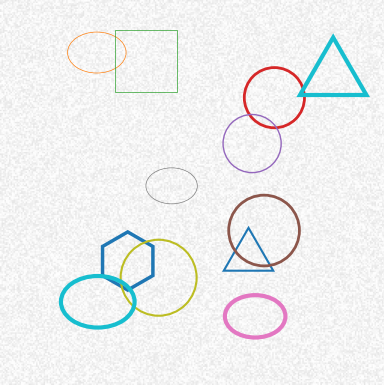[{"shape": "triangle", "thickness": 1.5, "radius": 0.37, "center": [0.645, 0.334]}, {"shape": "hexagon", "thickness": 2.5, "radius": 0.38, "center": [0.332, 0.322]}, {"shape": "oval", "thickness": 0.5, "radius": 0.38, "center": [0.252, 0.864]}, {"shape": "square", "thickness": 0.5, "radius": 0.4, "center": [0.38, 0.842]}, {"shape": "circle", "thickness": 2, "radius": 0.39, "center": [0.713, 0.746]}, {"shape": "circle", "thickness": 1, "radius": 0.38, "center": [0.655, 0.627]}, {"shape": "circle", "thickness": 2, "radius": 0.46, "center": [0.686, 0.401]}, {"shape": "oval", "thickness": 3, "radius": 0.39, "center": [0.663, 0.178]}, {"shape": "oval", "thickness": 0.5, "radius": 0.33, "center": [0.446, 0.517]}, {"shape": "circle", "thickness": 1.5, "radius": 0.49, "center": [0.412, 0.279]}, {"shape": "oval", "thickness": 3, "radius": 0.48, "center": [0.254, 0.216]}, {"shape": "triangle", "thickness": 3, "radius": 0.5, "center": [0.865, 0.803]}]